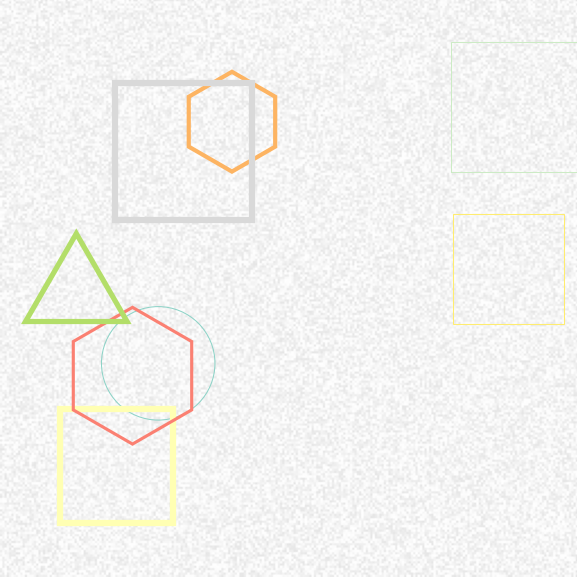[{"shape": "circle", "thickness": 0.5, "radius": 0.49, "center": [0.274, 0.37]}, {"shape": "square", "thickness": 3, "radius": 0.49, "center": [0.202, 0.192]}, {"shape": "hexagon", "thickness": 1.5, "radius": 0.59, "center": [0.229, 0.349]}, {"shape": "hexagon", "thickness": 2, "radius": 0.43, "center": [0.402, 0.788]}, {"shape": "triangle", "thickness": 2.5, "radius": 0.51, "center": [0.132, 0.493]}, {"shape": "square", "thickness": 3, "radius": 0.59, "center": [0.318, 0.737]}, {"shape": "square", "thickness": 0.5, "radius": 0.56, "center": [0.894, 0.814]}, {"shape": "square", "thickness": 0.5, "radius": 0.48, "center": [0.881, 0.533]}]